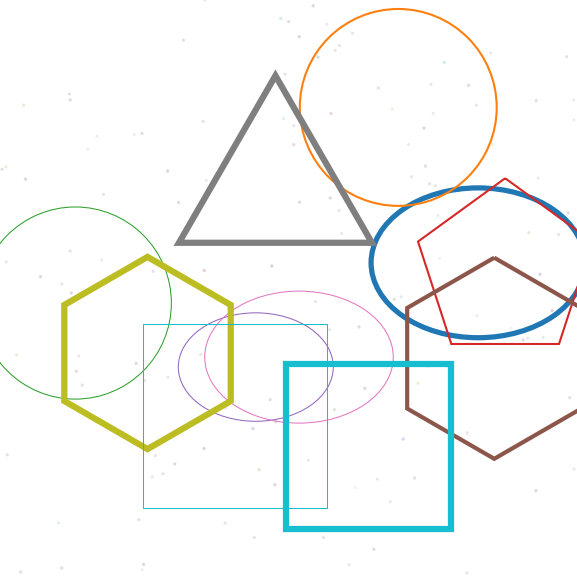[{"shape": "oval", "thickness": 2.5, "radius": 0.93, "center": [0.828, 0.544]}, {"shape": "circle", "thickness": 1, "radius": 0.85, "center": [0.69, 0.813]}, {"shape": "circle", "thickness": 0.5, "radius": 0.83, "center": [0.13, 0.474]}, {"shape": "pentagon", "thickness": 1, "radius": 0.79, "center": [0.875, 0.532]}, {"shape": "oval", "thickness": 0.5, "radius": 0.67, "center": [0.443, 0.364]}, {"shape": "hexagon", "thickness": 2, "radius": 0.87, "center": [0.856, 0.379]}, {"shape": "oval", "thickness": 0.5, "radius": 0.82, "center": [0.518, 0.381]}, {"shape": "triangle", "thickness": 3, "radius": 0.96, "center": [0.477, 0.675]}, {"shape": "hexagon", "thickness": 3, "radius": 0.83, "center": [0.255, 0.388]}, {"shape": "square", "thickness": 0.5, "radius": 0.79, "center": [0.407, 0.279]}, {"shape": "square", "thickness": 3, "radius": 0.72, "center": [0.638, 0.226]}]